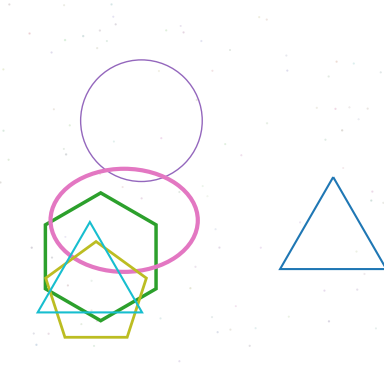[{"shape": "triangle", "thickness": 1.5, "radius": 0.8, "center": [0.865, 0.381]}, {"shape": "hexagon", "thickness": 2.5, "radius": 0.83, "center": [0.262, 0.333]}, {"shape": "circle", "thickness": 1, "radius": 0.79, "center": [0.367, 0.687]}, {"shape": "oval", "thickness": 3, "radius": 0.96, "center": [0.322, 0.428]}, {"shape": "pentagon", "thickness": 2, "radius": 0.69, "center": [0.249, 0.235]}, {"shape": "triangle", "thickness": 1.5, "radius": 0.78, "center": [0.233, 0.267]}]